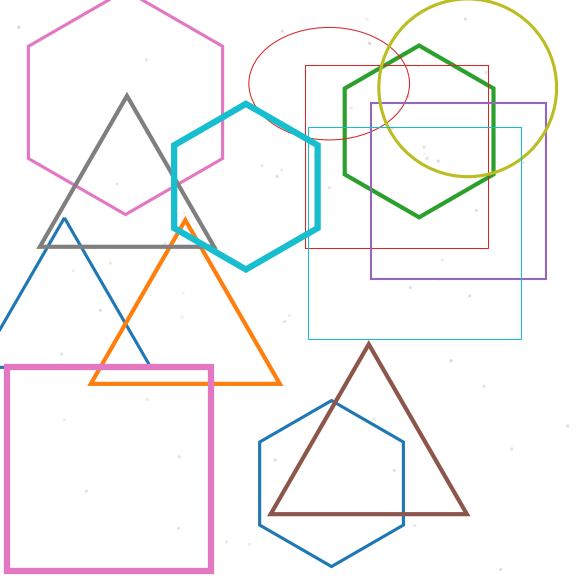[{"shape": "triangle", "thickness": 1.5, "radius": 0.86, "center": [0.112, 0.449]}, {"shape": "hexagon", "thickness": 1.5, "radius": 0.72, "center": [0.574, 0.162]}, {"shape": "triangle", "thickness": 2, "radius": 0.95, "center": [0.321, 0.429]}, {"shape": "hexagon", "thickness": 2, "radius": 0.74, "center": [0.726, 0.772]}, {"shape": "square", "thickness": 0.5, "radius": 0.79, "center": [0.687, 0.728]}, {"shape": "oval", "thickness": 0.5, "radius": 0.7, "center": [0.57, 0.854]}, {"shape": "square", "thickness": 1, "radius": 0.76, "center": [0.793, 0.668]}, {"shape": "triangle", "thickness": 2, "radius": 0.98, "center": [0.639, 0.207]}, {"shape": "hexagon", "thickness": 1.5, "radius": 0.97, "center": [0.217, 0.822]}, {"shape": "square", "thickness": 3, "radius": 0.88, "center": [0.189, 0.187]}, {"shape": "triangle", "thickness": 2, "radius": 0.87, "center": [0.22, 0.659]}, {"shape": "circle", "thickness": 1.5, "radius": 0.77, "center": [0.81, 0.847]}, {"shape": "hexagon", "thickness": 3, "radius": 0.72, "center": [0.426, 0.676]}, {"shape": "square", "thickness": 0.5, "radius": 0.92, "center": [0.718, 0.596]}]